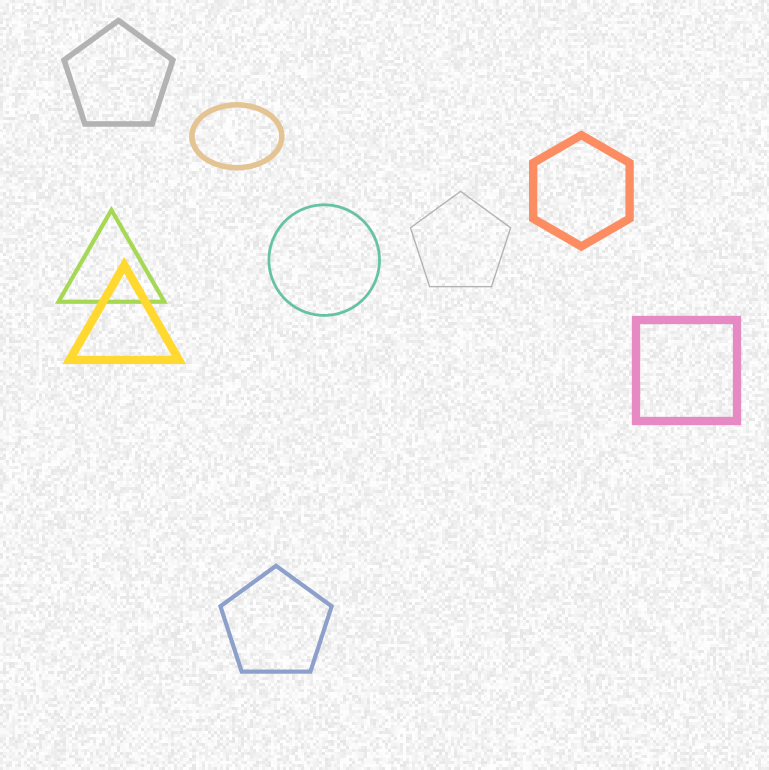[{"shape": "circle", "thickness": 1, "radius": 0.36, "center": [0.421, 0.662]}, {"shape": "hexagon", "thickness": 3, "radius": 0.36, "center": [0.755, 0.752]}, {"shape": "pentagon", "thickness": 1.5, "radius": 0.38, "center": [0.359, 0.189]}, {"shape": "square", "thickness": 3, "radius": 0.33, "center": [0.891, 0.519]}, {"shape": "triangle", "thickness": 1.5, "radius": 0.4, "center": [0.145, 0.648]}, {"shape": "triangle", "thickness": 3, "radius": 0.41, "center": [0.161, 0.574]}, {"shape": "oval", "thickness": 2, "radius": 0.29, "center": [0.308, 0.823]}, {"shape": "pentagon", "thickness": 0.5, "radius": 0.34, "center": [0.598, 0.683]}, {"shape": "pentagon", "thickness": 2, "radius": 0.37, "center": [0.154, 0.899]}]